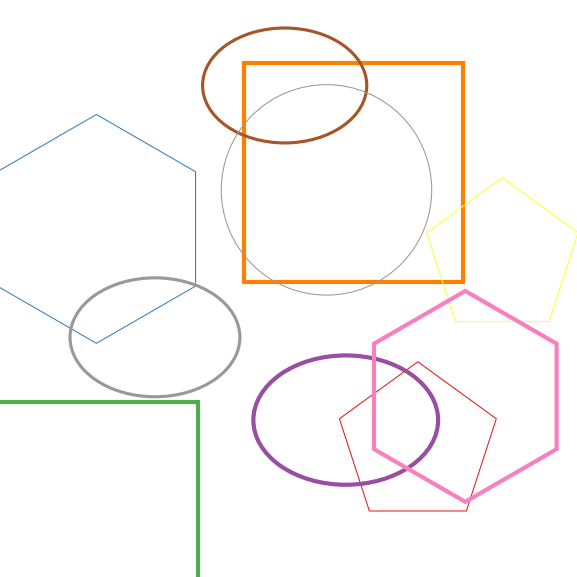[{"shape": "pentagon", "thickness": 0.5, "radius": 0.71, "center": [0.724, 0.23]}, {"shape": "hexagon", "thickness": 0.5, "radius": 0.99, "center": [0.167, 0.603]}, {"shape": "square", "thickness": 2, "radius": 0.91, "center": [0.159, 0.12]}, {"shape": "oval", "thickness": 2, "radius": 0.8, "center": [0.599, 0.272]}, {"shape": "square", "thickness": 2, "radius": 0.95, "center": [0.612, 0.701]}, {"shape": "pentagon", "thickness": 0.5, "radius": 0.69, "center": [0.87, 0.554]}, {"shape": "oval", "thickness": 1.5, "radius": 0.71, "center": [0.493, 0.851]}, {"shape": "hexagon", "thickness": 2, "radius": 0.91, "center": [0.806, 0.313]}, {"shape": "circle", "thickness": 0.5, "radius": 0.91, "center": [0.565, 0.67]}, {"shape": "oval", "thickness": 1.5, "radius": 0.74, "center": [0.268, 0.415]}]